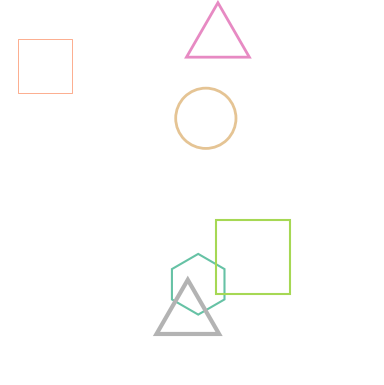[{"shape": "hexagon", "thickness": 1.5, "radius": 0.39, "center": [0.515, 0.262]}, {"shape": "square", "thickness": 0.5, "radius": 0.35, "center": [0.117, 0.828]}, {"shape": "triangle", "thickness": 2, "radius": 0.47, "center": [0.566, 0.899]}, {"shape": "square", "thickness": 1.5, "radius": 0.48, "center": [0.658, 0.334]}, {"shape": "circle", "thickness": 2, "radius": 0.39, "center": [0.535, 0.693]}, {"shape": "triangle", "thickness": 3, "radius": 0.47, "center": [0.488, 0.179]}]